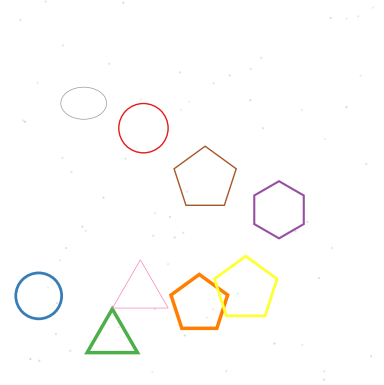[{"shape": "circle", "thickness": 1, "radius": 0.32, "center": [0.373, 0.667]}, {"shape": "circle", "thickness": 2, "radius": 0.3, "center": [0.101, 0.232]}, {"shape": "triangle", "thickness": 2.5, "radius": 0.38, "center": [0.292, 0.122]}, {"shape": "hexagon", "thickness": 1.5, "radius": 0.37, "center": [0.725, 0.455]}, {"shape": "pentagon", "thickness": 2.5, "radius": 0.39, "center": [0.518, 0.21]}, {"shape": "pentagon", "thickness": 2, "radius": 0.43, "center": [0.638, 0.249]}, {"shape": "pentagon", "thickness": 1, "radius": 0.42, "center": [0.533, 0.535]}, {"shape": "triangle", "thickness": 0.5, "radius": 0.42, "center": [0.365, 0.242]}, {"shape": "oval", "thickness": 0.5, "radius": 0.3, "center": [0.217, 0.732]}]